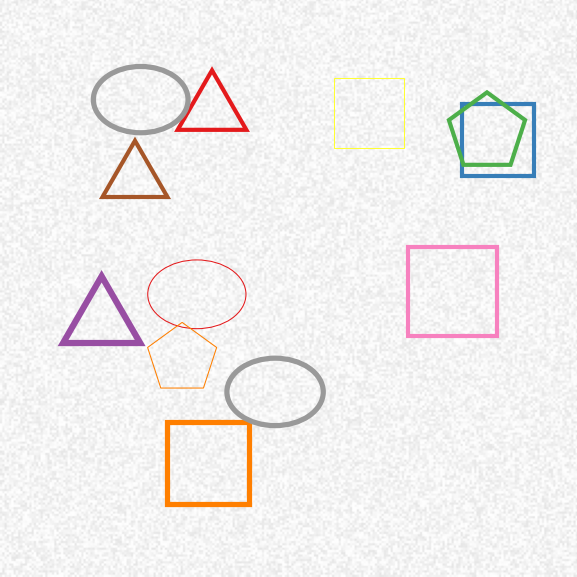[{"shape": "oval", "thickness": 0.5, "radius": 0.43, "center": [0.341, 0.49]}, {"shape": "triangle", "thickness": 2, "radius": 0.34, "center": [0.367, 0.809]}, {"shape": "square", "thickness": 2, "radius": 0.31, "center": [0.862, 0.757]}, {"shape": "pentagon", "thickness": 2, "radius": 0.35, "center": [0.843, 0.77]}, {"shape": "triangle", "thickness": 3, "radius": 0.39, "center": [0.176, 0.444]}, {"shape": "pentagon", "thickness": 0.5, "radius": 0.31, "center": [0.315, 0.378]}, {"shape": "square", "thickness": 2.5, "radius": 0.36, "center": [0.36, 0.198]}, {"shape": "square", "thickness": 0.5, "radius": 0.3, "center": [0.639, 0.803]}, {"shape": "triangle", "thickness": 2, "radius": 0.32, "center": [0.234, 0.69]}, {"shape": "square", "thickness": 2, "radius": 0.38, "center": [0.783, 0.495]}, {"shape": "oval", "thickness": 2.5, "radius": 0.41, "center": [0.244, 0.827]}, {"shape": "oval", "thickness": 2.5, "radius": 0.42, "center": [0.476, 0.321]}]